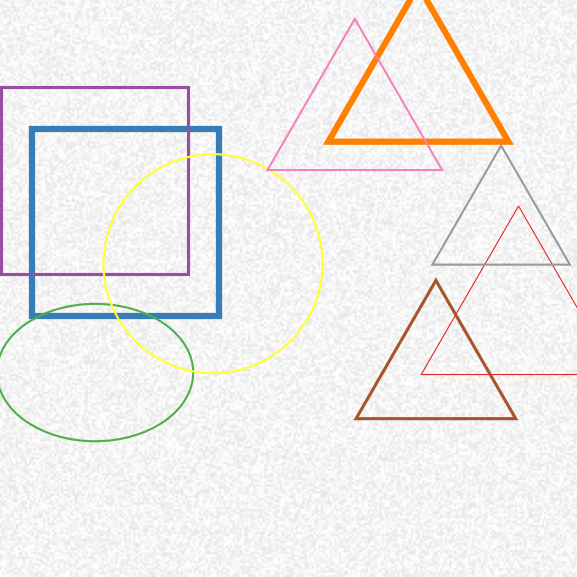[{"shape": "triangle", "thickness": 0.5, "radius": 0.97, "center": [0.898, 0.448]}, {"shape": "square", "thickness": 3, "radius": 0.81, "center": [0.217, 0.614]}, {"shape": "oval", "thickness": 1, "radius": 0.85, "center": [0.165, 0.354]}, {"shape": "square", "thickness": 1.5, "radius": 0.81, "center": [0.163, 0.686]}, {"shape": "triangle", "thickness": 3, "radius": 0.9, "center": [0.724, 0.844]}, {"shape": "circle", "thickness": 1, "radius": 0.95, "center": [0.369, 0.542]}, {"shape": "triangle", "thickness": 1.5, "radius": 0.8, "center": [0.755, 0.354]}, {"shape": "triangle", "thickness": 1, "radius": 0.87, "center": [0.614, 0.792]}, {"shape": "triangle", "thickness": 1, "radius": 0.69, "center": [0.868, 0.61]}]